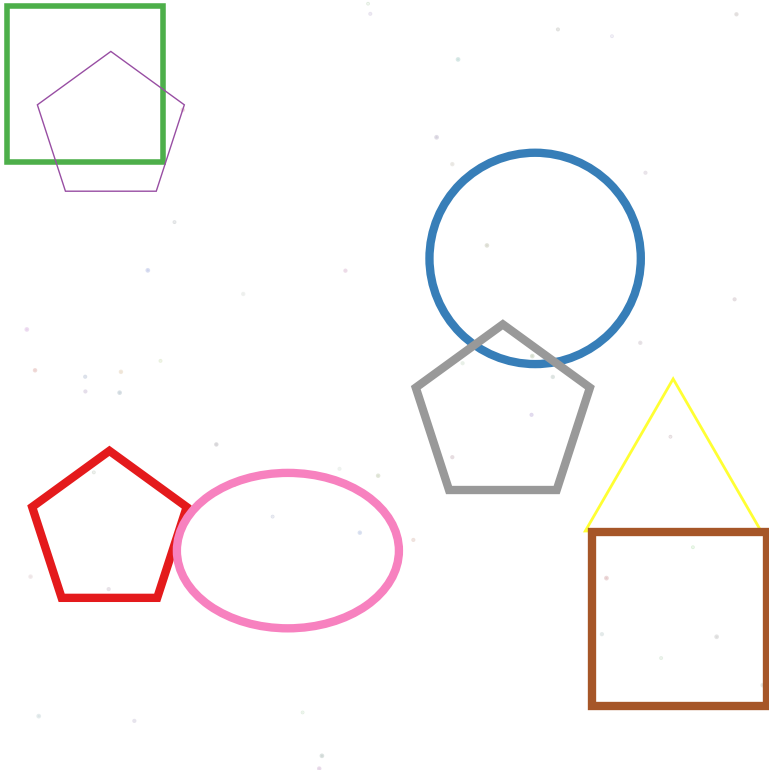[{"shape": "pentagon", "thickness": 3, "radius": 0.53, "center": [0.142, 0.309]}, {"shape": "circle", "thickness": 3, "radius": 0.69, "center": [0.695, 0.664]}, {"shape": "square", "thickness": 2, "radius": 0.51, "center": [0.111, 0.891]}, {"shape": "pentagon", "thickness": 0.5, "radius": 0.5, "center": [0.144, 0.833]}, {"shape": "triangle", "thickness": 1, "radius": 0.66, "center": [0.874, 0.376]}, {"shape": "square", "thickness": 3, "radius": 0.57, "center": [0.882, 0.196]}, {"shape": "oval", "thickness": 3, "radius": 0.72, "center": [0.374, 0.285]}, {"shape": "pentagon", "thickness": 3, "radius": 0.59, "center": [0.653, 0.46]}]